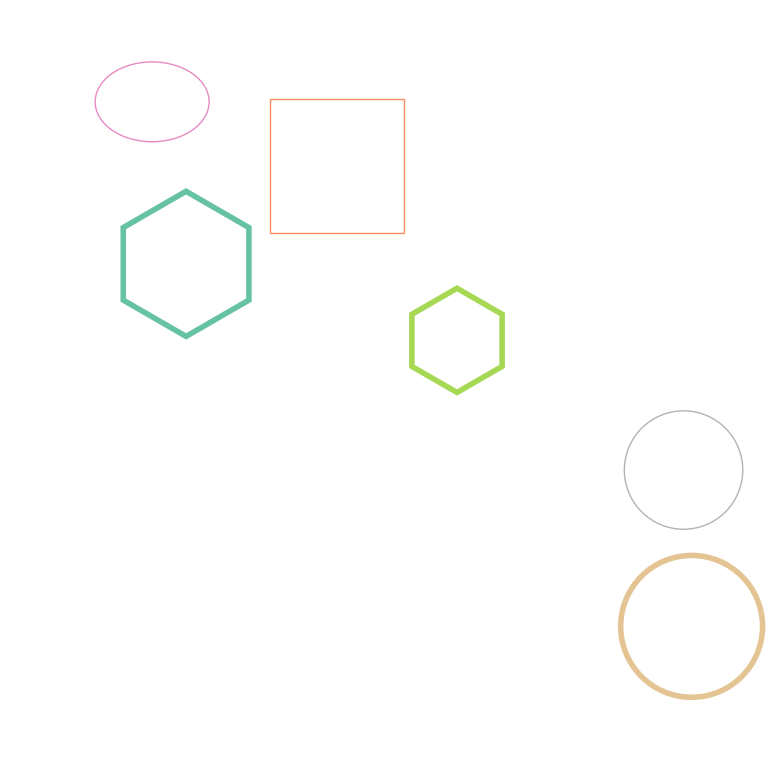[{"shape": "hexagon", "thickness": 2, "radius": 0.47, "center": [0.242, 0.657]}, {"shape": "square", "thickness": 0.5, "radius": 0.43, "center": [0.438, 0.785]}, {"shape": "oval", "thickness": 0.5, "radius": 0.37, "center": [0.198, 0.868]}, {"shape": "hexagon", "thickness": 2, "radius": 0.34, "center": [0.594, 0.558]}, {"shape": "circle", "thickness": 2, "radius": 0.46, "center": [0.898, 0.187]}, {"shape": "circle", "thickness": 0.5, "radius": 0.38, "center": [0.888, 0.39]}]